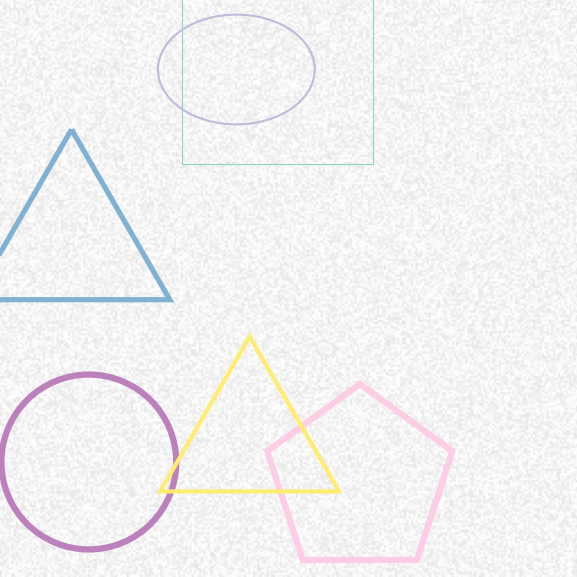[{"shape": "square", "thickness": 0.5, "radius": 0.83, "center": [0.481, 0.88]}, {"shape": "oval", "thickness": 1, "radius": 0.68, "center": [0.409, 0.879]}, {"shape": "triangle", "thickness": 2.5, "radius": 0.98, "center": [0.124, 0.578]}, {"shape": "pentagon", "thickness": 3, "radius": 0.84, "center": [0.623, 0.166]}, {"shape": "circle", "thickness": 3, "radius": 0.76, "center": [0.154, 0.199]}, {"shape": "triangle", "thickness": 2, "radius": 0.89, "center": [0.432, 0.238]}]